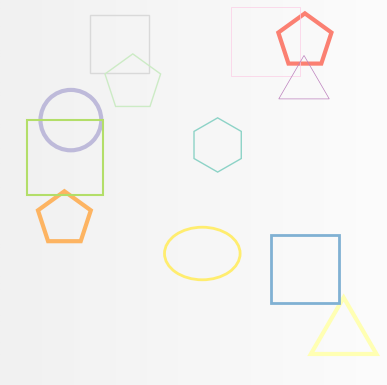[{"shape": "hexagon", "thickness": 1, "radius": 0.35, "center": [0.562, 0.623]}, {"shape": "triangle", "thickness": 3, "radius": 0.49, "center": [0.887, 0.129]}, {"shape": "circle", "thickness": 3, "radius": 0.39, "center": [0.183, 0.688]}, {"shape": "pentagon", "thickness": 3, "radius": 0.36, "center": [0.787, 0.893]}, {"shape": "square", "thickness": 2, "radius": 0.44, "center": [0.787, 0.301]}, {"shape": "pentagon", "thickness": 3, "radius": 0.36, "center": [0.166, 0.432]}, {"shape": "square", "thickness": 1.5, "radius": 0.49, "center": [0.167, 0.591]}, {"shape": "square", "thickness": 0.5, "radius": 0.45, "center": [0.684, 0.892]}, {"shape": "square", "thickness": 1, "radius": 0.38, "center": [0.309, 0.886]}, {"shape": "triangle", "thickness": 0.5, "radius": 0.38, "center": [0.785, 0.781]}, {"shape": "pentagon", "thickness": 1, "radius": 0.38, "center": [0.343, 0.785]}, {"shape": "oval", "thickness": 2, "radius": 0.49, "center": [0.522, 0.342]}]